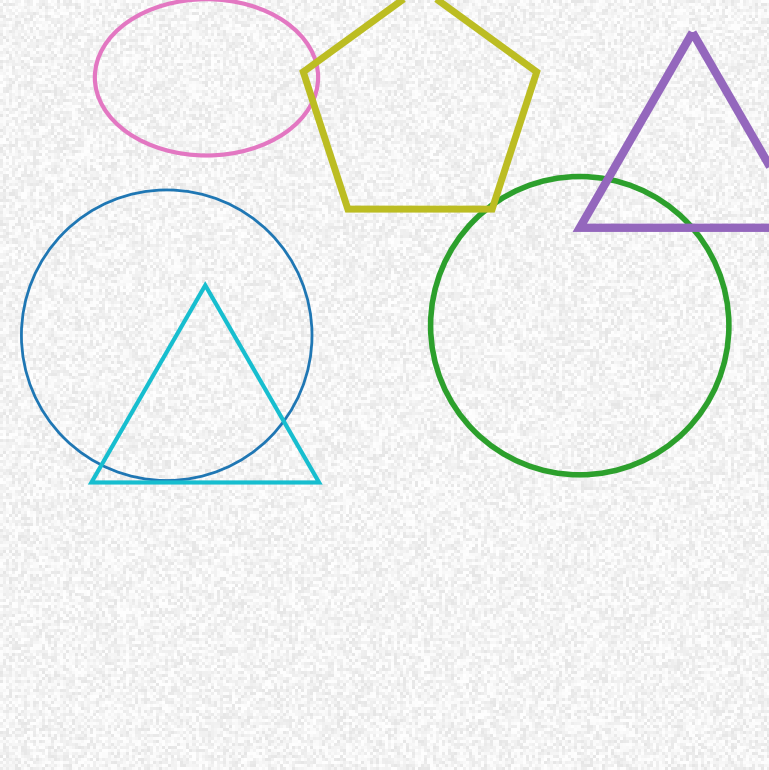[{"shape": "circle", "thickness": 1, "radius": 0.94, "center": [0.217, 0.565]}, {"shape": "circle", "thickness": 2, "radius": 0.97, "center": [0.753, 0.577]}, {"shape": "triangle", "thickness": 3, "radius": 0.85, "center": [0.899, 0.789]}, {"shape": "oval", "thickness": 1.5, "radius": 0.72, "center": [0.268, 0.9]}, {"shape": "pentagon", "thickness": 2.5, "radius": 0.8, "center": [0.545, 0.857]}, {"shape": "triangle", "thickness": 1.5, "radius": 0.85, "center": [0.267, 0.459]}]